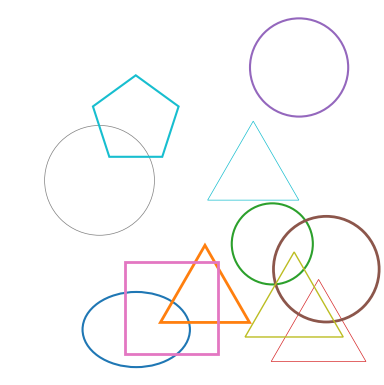[{"shape": "oval", "thickness": 1.5, "radius": 0.7, "center": [0.354, 0.144]}, {"shape": "triangle", "thickness": 2, "radius": 0.67, "center": [0.532, 0.229]}, {"shape": "circle", "thickness": 1.5, "radius": 0.53, "center": [0.707, 0.367]}, {"shape": "triangle", "thickness": 0.5, "radius": 0.71, "center": [0.827, 0.132]}, {"shape": "circle", "thickness": 1.5, "radius": 0.64, "center": [0.777, 0.825]}, {"shape": "circle", "thickness": 2, "radius": 0.69, "center": [0.848, 0.301]}, {"shape": "square", "thickness": 2, "radius": 0.6, "center": [0.446, 0.2]}, {"shape": "circle", "thickness": 0.5, "radius": 0.71, "center": [0.259, 0.532]}, {"shape": "triangle", "thickness": 1, "radius": 0.74, "center": [0.764, 0.198]}, {"shape": "triangle", "thickness": 0.5, "radius": 0.68, "center": [0.658, 0.549]}, {"shape": "pentagon", "thickness": 1.5, "radius": 0.58, "center": [0.353, 0.687]}]